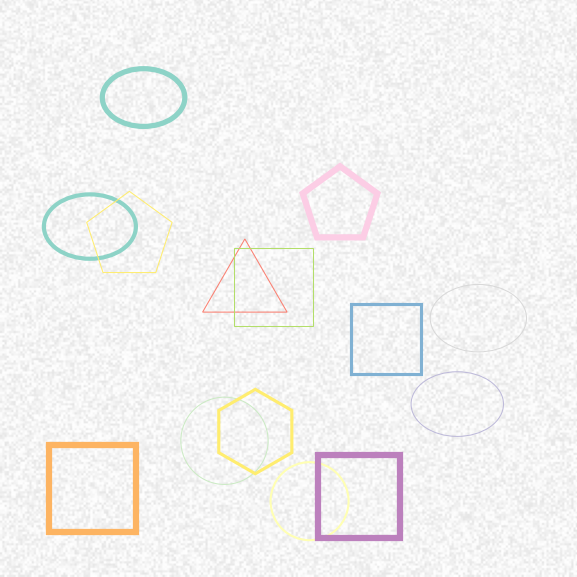[{"shape": "oval", "thickness": 2.5, "radius": 0.36, "center": [0.249, 0.83]}, {"shape": "oval", "thickness": 2, "radius": 0.4, "center": [0.156, 0.607]}, {"shape": "circle", "thickness": 1, "radius": 0.34, "center": [0.536, 0.131]}, {"shape": "oval", "thickness": 0.5, "radius": 0.4, "center": [0.792, 0.299]}, {"shape": "triangle", "thickness": 0.5, "radius": 0.42, "center": [0.424, 0.501]}, {"shape": "square", "thickness": 1.5, "radius": 0.3, "center": [0.669, 0.412]}, {"shape": "square", "thickness": 3, "radius": 0.38, "center": [0.16, 0.153]}, {"shape": "square", "thickness": 0.5, "radius": 0.34, "center": [0.473, 0.502]}, {"shape": "pentagon", "thickness": 3, "radius": 0.34, "center": [0.589, 0.643]}, {"shape": "oval", "thickness": 0.5, "radius": 0.42, "center": [0.828, 0.448]}, {"shape": "square", "thickness": 3, "radius": 0.36, "center": [0.622, 0.14]}, {"shape": "circle", "thickness": 0.5, "radius": 0.38, "center": [0.389, 0.236]}, {"shape": "pentagon", "thickness": 0.5, "radius": 0.39, "center": [0.224, 0.59]}, {"shape": "hexagon", "thickness": 1.5, "radius": 0.37, "center": [0.442, 0.252]}]